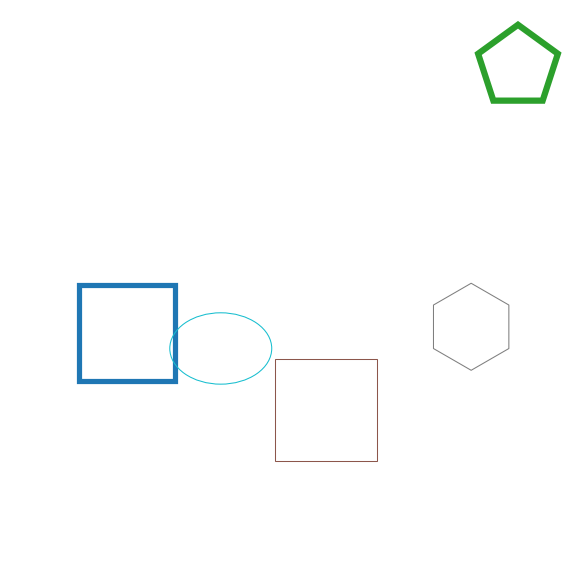[{"shape": "square", "thickness": 2.5, "radius": 0.42, "center": [0.22, 0.423]}, {"shape": "pentagon", "thickness": 3, "radius": 0.36, "center": [0.897, 0.884]}, {"shape": "square", "thickness": 0.5, "radius": 0.44, "center": [0.565, 0.289]}, {"shape": "hexagon", "thickness": 0.5, "radius": 0.38, "center": [0.816, 0.433]}, {"shape": "oval", "thickness": 0.5, "radius": 0.44, "center": [0.382, 0.396]}]